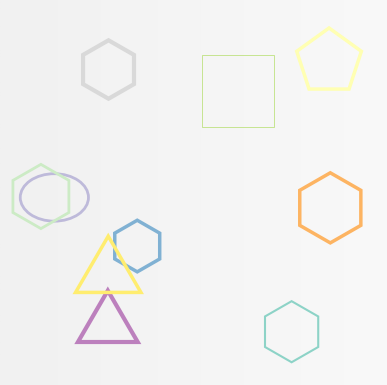[{"shape": "hexagon", "thickness": 1.5, "radius": 0.4, "center": [0.753, 0.138]}, {"shape": "pentagon", "thickness": 2.5, "radius": 0.44, "center": [0.849, 0.84]}, {"shape": "oval", "thickness": 2, "radius": 0.44, "center": [0.14, 0.487]}, {"shape": "hexagon", "thickness": 2.5, "radius": 0.33, "center": [0.354, 0.361]}, {"shape": "hexagon", "thickness": 2.5, "radius": 0.46, "center": [0.852, 0.46]}, {"shape": "square", "thickness": 0.5, "radius": 0.46, "center": [0.614, 0.764]}, {"shape": "hexagon", "thickness": 3, "radius": 0.38, "center": [0.28, 0.819]}, {"shape": "triangle", "thickness": 3, "radius": 0.45, "center": [0.278, 0.156]}, {"shape": "hexagon", "thickness": 2, "radius": 0.42, "center": [0.106, 0.49]}, {"shape": "triangle", "thickness": 2.5, "radius": 0.49, "center": [0.279, 0.289]}]